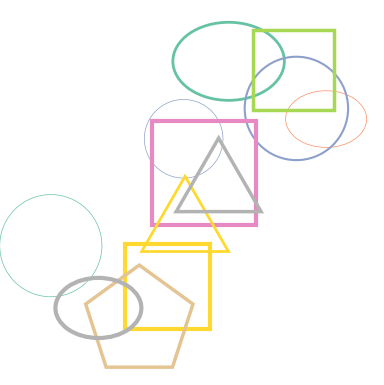[{"shape": "circle", "thickness": 0.5, "radius": 0.66, "center": [0.132, 0.362]}, {"shape": "oval", "thickness": 2, "radius": 0.72, "center": [0.594, 0.841]}, {"shape": "oval", "thickness": 0.5, "radius": 0.53, "center": [0.847, 0.691]}, {"shape": "circle", "thickness": 0.5, "radius": 0.51, "center": [0.477, 0.639]}, {"shape": "circle", "thickness": 1.5, "radius": 0.67, "center": [0.77, 0.718]}, {"shape": "square", "thickness": 3, "radius": 0.67, "center": [0.53, 0.551]}, {"shape": "square", "thickness": 2.5, "radius": 0.52, "center": [0.762, 0.819]}, {"shape": "triangle", "thickness": 2, "radius": 0.65, "center": [0.481, 0.412]}, {"shape": "square", "thickness": 3, "radius": 0.55, "center": [0.434, 0.257]}, {"shape": "pentagon", "thickness": 2.5, "radius": 0.73, "center": [0.362, 0.165]}, {"shape": "oval", "thickness": 3, "radius": 0.56, "center": [0.256, 0.2]}, {"shape": "triangle", "thickness": 2.5, "radius": 0.64, "center": [0.568, 0.514]}]